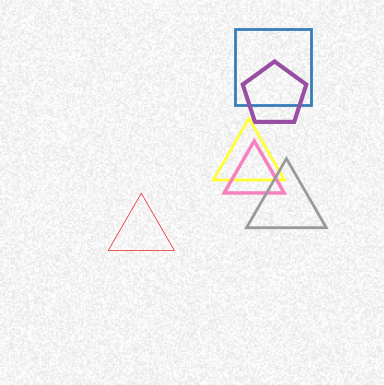[{"shape": "triangle", "thickness": 0.5, "radius": 0.5, "center": [0.367, 0.399]}, {"shape": "square", "thickness": 2, "radius": 0.49, "center": [0.71, 0.825]}, {"shape": "pentagon", "thickness": 3, "radius": 0.43, "center": [0.713, 0.754]}, {"shape": "triangle", "thickness": 2, "radius": 0.53, "center": [0.647, 0.586]}, {"shape": "triangle", "thickness": 2.5, "radius": 0.45, "center": [0.66, 0.544]}, {"shape": "triangle", "thickness": 2, "radius": 0.6, "center": [0.744, 0.468]}]